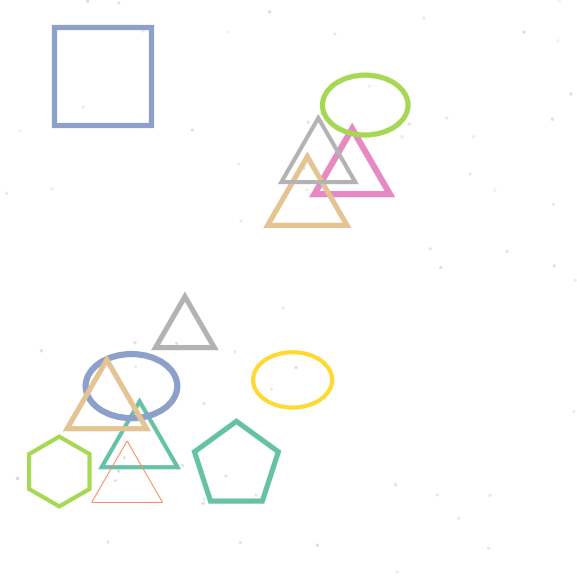[{"shape": "triangle", "thickness": 2, "radius": 0.38, "center": [0.242, 0.228]}, {"shape": "pentagon", "thickness": 2.5, "radius": 0.38, "center": [0.409, 0.193]}, {"shape": "triangle", "thickness": 0.5, "radius": 0.35, "center": [0.22, 0.165]}, {"shape": "square", "thickness": 2.5, "radius": 0.42, "center": [0.177, 0.868]}, {"shape": "oval", "thickness": 3, "radius": 0.4, "center": [0.228, 0.331]}, {"shape": "triangle", "thickness": 3, "radius": 0.38, "center": [0.61, 0.701]}, {"shape": "hexagon", "thickness": 2, "radius": 0.3, "center": [0.103, 0.183]}, {"shape": "oval", "thickness": 2.5, "radius": 0.37, "center": [0.632, 0.817]}, {"shape": "oval", "thickness": 2, "radius": 0.34, "center": [0.507, 0.341]}, {"shape": "triangle", "thickness": 2.5, "radius": 0.4, "center": [0.532, 0.649]}, {"shape": "triangle", "thickness": 2.5, "radius": 0.4, "center": [0.185, 0.297]}, {"shape": "triangle", "thickness": 2.5, "radius": 0.29, "center": [0.32, 0.427]}, {"shape": "triangle", "thickness": 2, "radius": 0.37, "center": [0.551, 0.721]}]